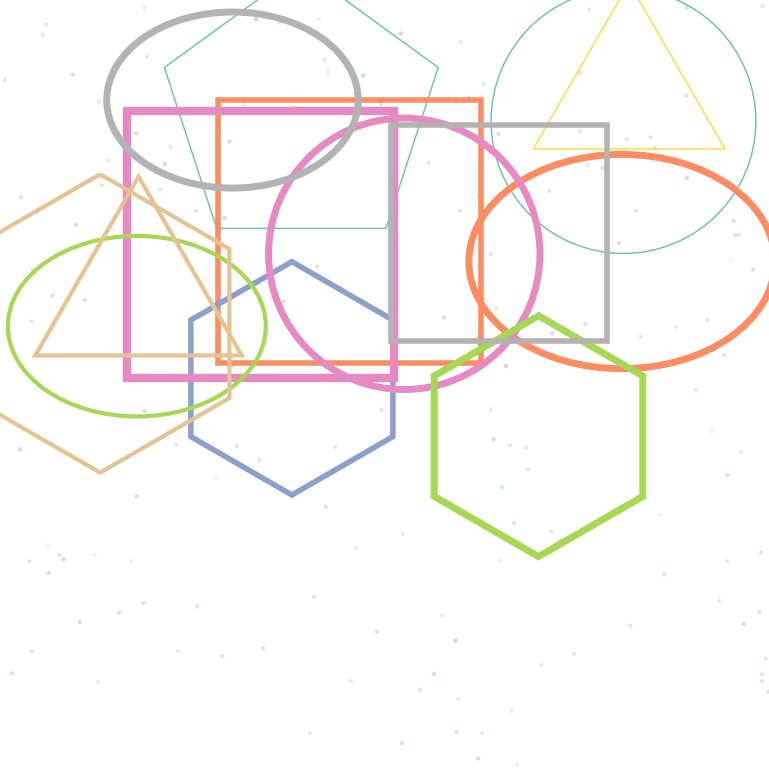[{"shape": "pentagon", "thickness": 0.5, "radius": 0.93, "center": [0.391, 0.855]}, {"shape": "circle", "thickness": 0.5, "radius": 0.86, "center": [0.81, 0.843]}, {"shape": "square", "thickness": 2, "radius": 0.85, "center": [0.454, 0.7]}, {"shape": "oval", "thickness": 2.5, "radius": 0.99, "center": [0.808, 0.66]}, {"shape": "hexagon", "thickness": 2, "radius": 0.76, "center": [0.379, 0.509]}, {"shape": "square", "thickness": 3, "radius": 0.87, "center": [0.338, 0.683]}, {"shape": "circle", "thickness": 2.5, "radius": 0.88, "center": [0.525, 0.67]}, {"shape": "hexagon", "thickness": 2.5, "radius": 0.78, "center": [0.699, 0.434]}, {"shape": "oval", "thickness": 1.5, "radius": 0.84, "center": [0.178, 0.576]}, {"shape": "triangle", "thickness": 0.5, "radius": 0.72, "center": [0.817, 0.878]}, {"shape": "hexagon", "thickness": 1.5, "radius": 0.97, "center": [0.13, 0.58]}, {"shape": "triangle", "thickness": 1.5, "radius": 0.77, "center": [0.18, 0.616]}, {"shape": "oval", "thickness": 2.5, "radius": 0.82, "center": [0.302, 0.87]}, {"shape": "square", "thickness": 2, "radius": 0.7, "center": [0.648, 0.698]}]